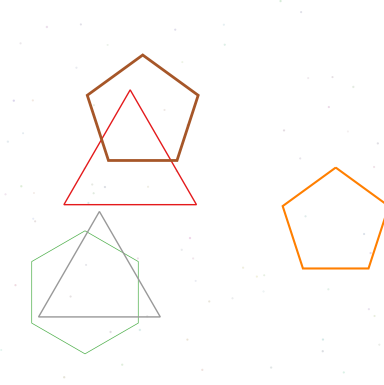[{"shape": "triangle", "thickness": 1, "radius": 0.99, "center": [0.338, 0.568]}, {"shape": "hexagon", "thickness": 0.5, "radius": 0.8, "center": [0.221, 0.241]}, {"shape": "pentagon", "thickness": 1.5, "radius": 0.72, "center": [0.872, 0.42]}, {"shape": "pentagon", "thickness": 2, "radius": 0.76, "center": [0.371, 0.706]}, {"shape": "triangle", "thickness": 1, "radius": 0.91, "center": [0.258, 0.268]}]